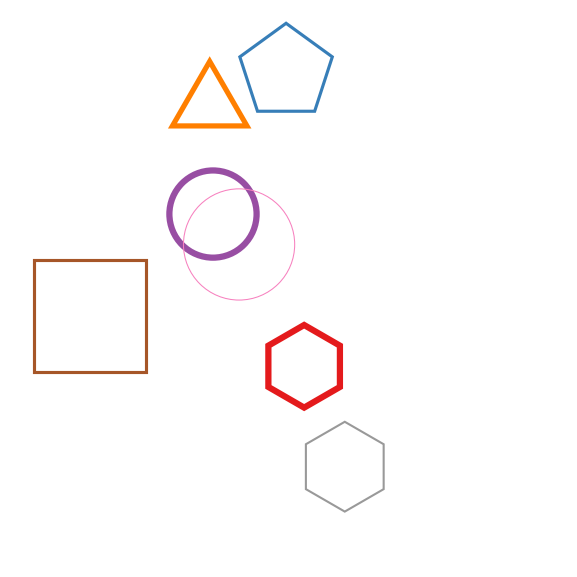[{"shape": "hexagon", "thickness": 3, "radius": 0.36, "center": [0.527, 0.365]}, {"shape": "pentagon", "thickness": 1.5, "radius": 0.42, "center": [0.495, 0.875]}, {"shape": "circle", "thickness": 3, "radius": 0.38, "center": [0.369, 0.628]}, {"shape": "triangle", "thickness": 2.5, "radius": 0.37, "center": [0.363, 0.818]}, {"shape": "square", "thickness": 1.5, "radius": 0.48, "center": [0.156, 0.452]}, {"shape": "circle", "thickness": 0.5, "radius": 0.48, "center": [0.414, 0.576]}, {"shape": "hexagon", "thickness": 1, "radius": 0.39, "center": [0.597, 0.191]}]